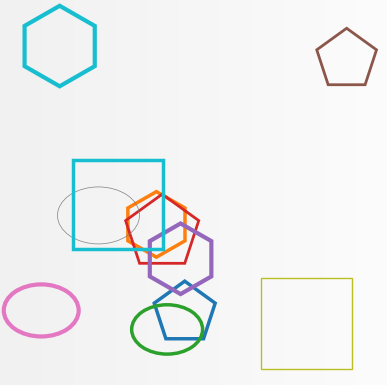[{"shape": "pentagon", "thickness": 2.5, "radius": 0.41, "center": [0.477, 0.187]}, {"shape": "hexagon", "thickness": 2.5, "radius": 0.43, "center": [0.404, 0.417]}, {"shape": "oval", "thickness": 2.5, "radius": 0.46, "center": [0.431, 0.144]}, {"shape": "pentagon", "thickness": 2, "radius": 0.5, "center": [0.419, 0.396]}, {"shape": "hexagon", "thickness": 3, "radius": 0.46, "center": [0.466, 0.328]}, {"shape": "pentagon", "thickness": 2, "radius": 0.41, "center": [0.895, 0.845]}, {"shape": "oval", "thickness": 3, "radius": 0.48, "center": [0.106, 0.194]}, {"shape": "oval", "thickness": 0.5, "radius": 0.53, "center": [0.254, 0.44]}, {"shape": "square", "thickness": 1, "radius": 0.59, "center": [0.79, 0.16]}, {"shape": "hexagon", "thickness": 3, "radius": 0.52, "center": [0.154, 0.88]}, {"shape": "square", "thickness": 2.5, "radius": 0.58, "center": [0.304, 0.468]}]